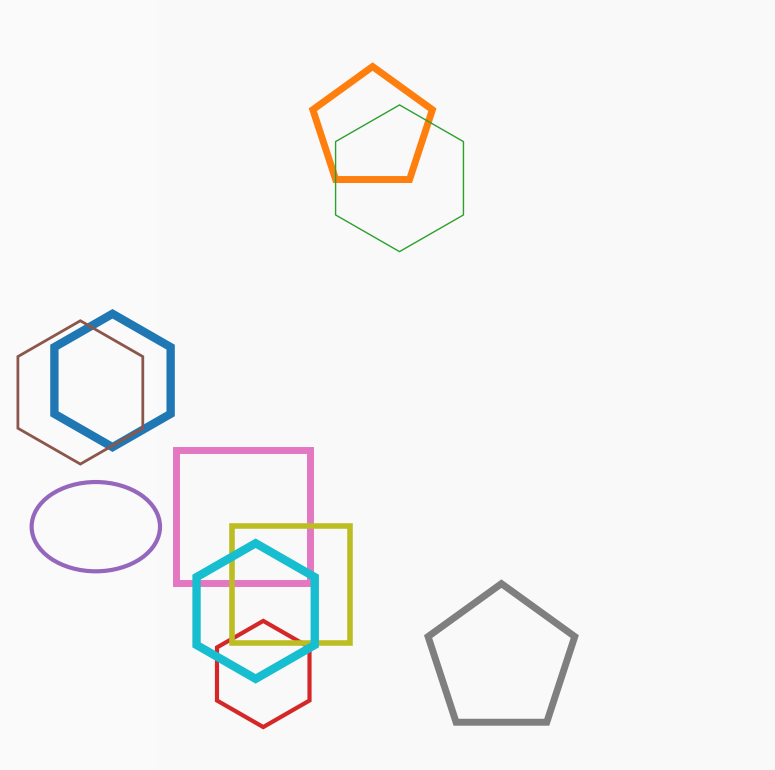[{"shape": "hexagon", "thickness": 3, "radius": 0.43, "center": [0.145, 0.506]}, {"shape": "pentagon", "thickness": 2.5, "radius": 0.41, "center": [0.481, 0.832]}, {"shape": "hexagon", "thickness": 0.5, "radius": 0.48, "center": [0.516, 0.768]}, {"shape": "hexagon", "thickness": 1.5, "radius": 0.34, "center": [0.34, 0.125]}, {"shape": "oval", "thickness": 1.5, "radius": 0.41, "center": [0.124, 0.316]}, {"shape": "hexagon", "thickness": 1, "radius": 0.47, "center": [0.104, 0.49]}, {"shape": "square", "thickness": 2.5, "radius": 0.43, "center": [0.314, 0.329]}, {"shape": "pentagon", "thickness": 2.5, "radius": 0.5, "center": [0.647, 0.143]}, {"shape": "square", "thickness": 2, "radius": 0.38, "center": [0.375, 0.241]}, {"shape": "hexagon", "thickness": 3, "radius": 0.44, "center": [0.33, 0.206]}]